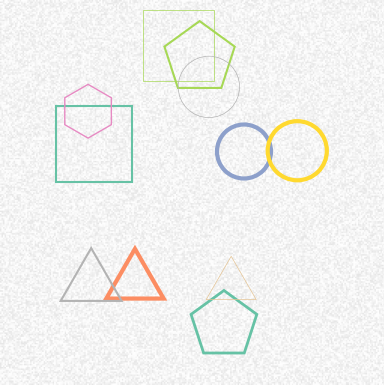[{"shape": "pentagon", "thickness": 2, "radius": 0.45, "center": [0.582, 0.156]}, {"shape": "square", "thickness": 1.5, "radius": 0.5, "center": [0.245, 0.626]}, {"shape": "triangle", "thickness": 3, "radius": 0.43, "center": [0.351, 0.268]}, {"shape": "circle", "thickness": 3, "radius": 0.35, "center": [0.634, 0.606]}, {"shape": "hexagon", "thickness": 1, "radius": 0.35, "center": [0.229, 0.711]}, {"shape": "pentagon", "thickness": 1.5, "radius": 0.48, "center": [0.518, 0.849]}, {"shape": "square", "thickness": 0.5, "radius": 0.46, "center": [0.464, 0.882]}, {"shape": "circle", "thickness": 3, "radius": 0.38, "center": [0.772, 0.608]}, {"shape": "triangle", "thickness": 0.5, "radius": 0.37, "center": [0.6, 0.259]}, {"shape": "circle", "thickness": 0.5, "radius": 0.4, "center": [0.543, 0.774]}, {"shape": "triangle", "thickness": 1.5, "radius": 0.46, "center": [0.237, 0.264]}]